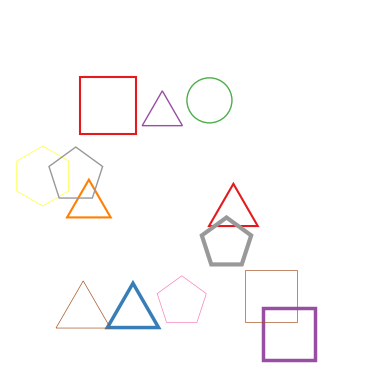[{"shape": "square", "thickness": 1.5, "radius": 0.37, "center": [0.28, 0.726]}, {"shape": "triangle", "thickness": 1.5, "radius": 0.37, "center": [0.606, 0.449]}, {"shape": "triangle", "thickness": 2.5, "radius": 0.38, "center": [0.345, 0.188]}, {"shape": "circle", "thickness": 1, "radius": 0.29, "center": [0.544, 0.739]}, {"shape": "square", "thickness": 2.5, "radius": 0.34, "center": [0.75, 0.132]}, {"shape": "triangle", "thickness": 1, "radius": 0.3, "center": [0.422, 0.704]}, {"shape": "triangle", "thickness": 1.5, "radius": 0.33, "center": [0.231, 0.468]}, {"shape": "hexagon", "thickness": 0.5, "radius": 0.39, "center": [0.111, 0.543]}, {"shape": "square", "thickness": 0.5, "radius": 0.33, "center": [0.704, 0.232]}, {"shape": "triangle", "thickness": 0.5, "radius": 0.41, "center": [0.216, 0.189]}, {"shape": "pentagon", "thickness": 0.5, "radius": 0.34, "center": [0.472, 0.217]}, {"shape": "pentagon", "thickness": 3, "radius": 0.34, "center": [0.588, 0.368]}, {"shape": "pentagon", "thickness": 1, "radius": 0.37, "center": [0.197, 0.545]}]